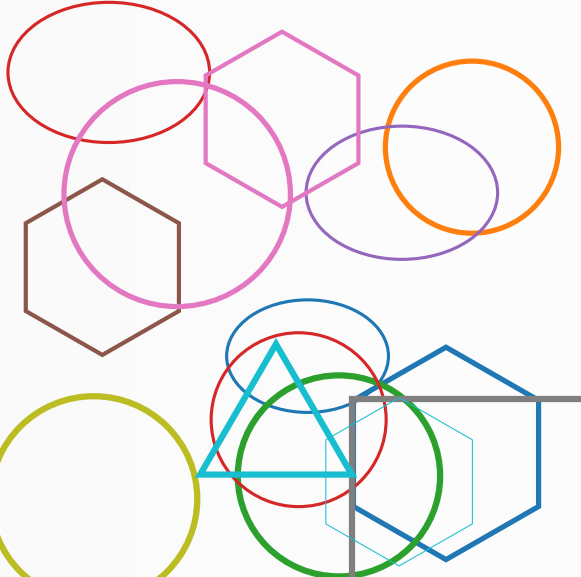[{"shape": "oval", "thickness": 1.5, "radius": 0.7, "center": [0.529, 0.382]}, {"shape": "hexagon", "thickness": 2.5, "radius": 0.92, "center": [0.767, 0.214]}, {"shape": "circle", "thickness": 2.5, "radius": 0.75, "center": [0.812, 0.744]}, {"shape": "circle", "thickness": 3, "radius": 0.87, "center": [0.583, 0.175]}, {"shape": "circle", "thickness": 1.5, "radius": 0.75, "center": [0.514, 0.272]}, {"shape": "oval", "thickness": 1.5, "radius": 0.87, "center": [0.187, 0.874]}, {"shape": "oval", "thickness": 1.5, "radius": 0.82, "center": [0.691, 0.665]}, {"shape": "hexagon", "thickness": 2, "radius": 0.76, "center": [0.176, 0.537]}, {"shape": "hexagon", "thickness": 2, "radius": 0.76, "center": [0.485, 0.793]}, {"shape": "circle", "thickness": 2.5, "radius": 0.97, "center": [0.305, 0.663]}, {"shape": "square", "thickness": 3, "radius": 1.0, "center": [0.804, 0.11]}, {"shape": "circle", "thickness": 3, "radius": 0.89, "center": [0.161, 0.135]}, {"shape": "hexagon", "thickness": 0.5, "radius": 0.73, "center": [0.687, 0.165]}, {"shape": "triangle", "thickness": 3, "radius": 0.75, "center": [0.475, 0.253]}]